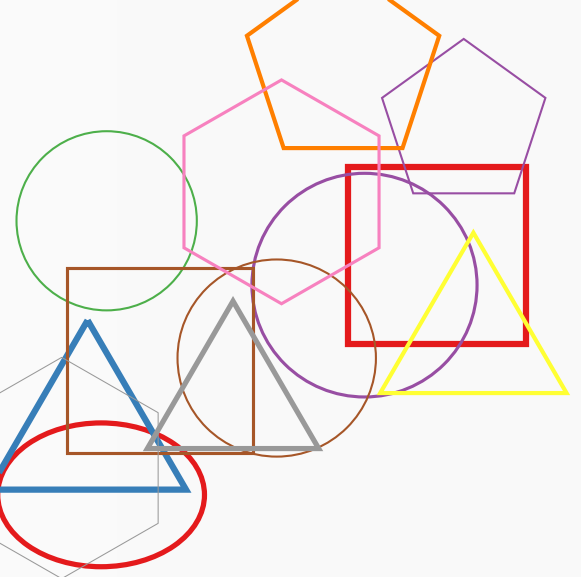[{"shape": "square", "thickness": 3, "radius": 0.77, "center": [0.752, 0.556]}, {"shape": "oval", "thickness": 2.5, "radius": 0.89, "center": [0.174, 0.142]}, {"shape": "triangle", "thickness": 3, "radius": 0.98, "center": [0.151, 0.249]}, {"shape": "circle", "thickness": 1, "radius": 0.78, "center": [0.183, 0.617]}, {"shape": "pentagon", "thickness": 1, "radius": 0.74, "center": [0.798, 0.784]}, {"shape": "circle", "thickness": 1.5, "radius": 0.97, "center": [0.627, 0.505]}, {"shape": "pentagon", "thickness": 2, "radius": 0.87, "center": [0.59, 0.883]}, {"shape": "triangle", "thickness": 2, "radius": 0.93, "center": [0.814, 0.411]}, {"shape": "square", "thickness": 1.5, "radius": 0.8, "center": [0.275, 0.375]}, {"shape": "circle", "thickness": 1, "radius": 0.85, "center": [0.476, 0.379]}, {"shape": "hexagon", "thickness": 1.5, "radius": 0.97, "center": [0.484, 0.667]}, {"shape": "triangle", "thickness": 2.5, "radius": 0.85, "center": [0.401, 0.308]}, {"shape": "hexagon", "thickness": 0.5, "radius": 0.96, "center": [0.106, 0.189]}]